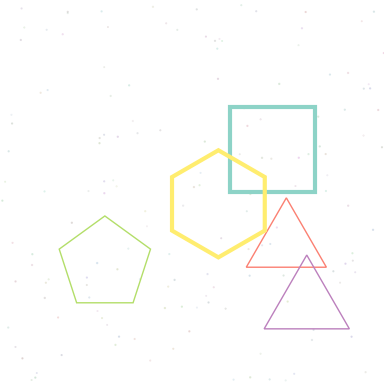[{"shape": "square", "thickness": 3, "radius": 0.55, "center": [0.707, 0.611]}, {"shape": "triangle", "thickness": 1, "radius": 0.6, "center": [0.744, 0.366]}, {"shape": "pentagon", "thickness": 1, "radius": 0.62, "center": [0.272, 0.314]}, {"shape": "triangle", "thickness": 1, "radius": 0.64, "center": [0.797, 0.21]}, {"shape": "hexagon", "thickness": 3, "radius": 0.7, "center": [0.567, 0.471]}]